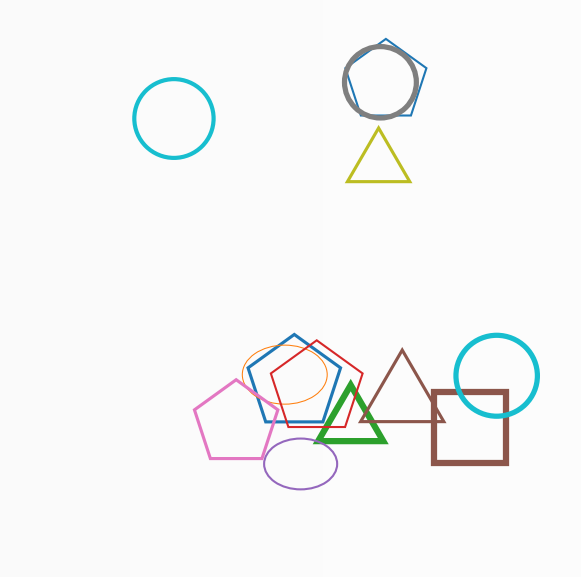[{"shape": "pentagon", "thickness": 1, "radius": 0.37, "center": [0.664, 0.858]}, {"shape": "pentagon", "thickness": 1.5, "radius": 0.42, "center": [0.506, 0.336]}, {"shape": "oval", "thickness": 0.5, "radius": 0.37, "center": [0.49, 0.35]}, {"shape": "triangle", "thickness": 3, "radius": 0.32, "center": [0.603, 0.268]}, {"shape": "pentagon", "thickness": 1, "radius": 0.41, "center": [0.545, 0.327]}, {"shape": "oval", "thickness": 1, "radius": 0.31, "center": [0.517, 0.196]}, {"shape": "triangle", "thickness": 1.5, "radius": 0.41, "center": [0.692, 0.31]}, {"shape": "square", "thickness": 3, "radius": 0.31, "center": [0.809, 0.258]}, {"shape": "pentagon", "thickness": 1.5, "radius": 0.38, "center": [0.406, 0.266]}, {"shape": "circle", "thickness": 2.5, "radius": 0.31, "center": [0.655, 0.857]}, {"shape": "triangle", "thickness": 1.5, "radius": 0.31, "center": [0.651, 0.716]}, {"shape": "circle", "thickness": 2.5, "radius": 0.35, "center": [0.855, 0.348]}, {"shape": "circle", "thickness": 2, "radius": 0.34, "center": [0.299, 0.794]}]